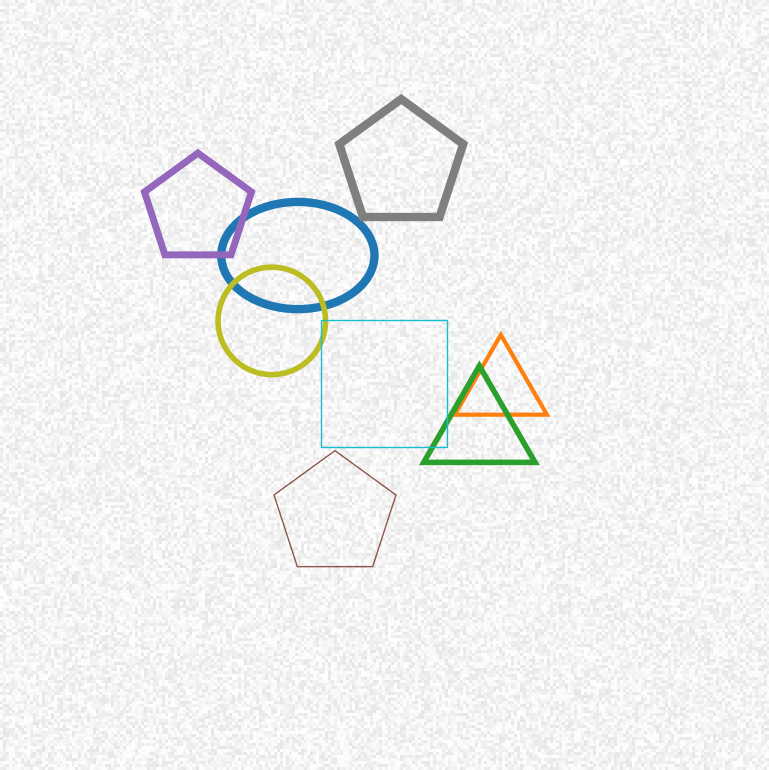[{"shape": "oval", "thickness": 3, "radius": 0.5, "center": [0.387, 0.668]}, {"shape": "triangle", "thickness": 1.5, "radius": 0.35, "center": [0.65, 0.496]}, {"shape": "triangle", "thickness": 2, "radius": 0.42, "center": [0.623, 0.441]}, {"shape": "pentagon", "thickness": 2.5, "radius": 0.37, "center": [0.257, 0.728]}, {"shape": "pentagon", "thickness": 0.5, "radius": 0.42, "center": [0.435, 0.331]}, {"shape": "pentagon", "thickness": 3, "radius": 0.42, "center": [0.521, 0.787]}, {"shape": "circle", "thickness": 2, "radius": 0.35, "center": [0.353, 0.583]}, {"shape": "square", "thickness": 0.5, "radius": 0.41, "center": [0.499, 0.502]}]